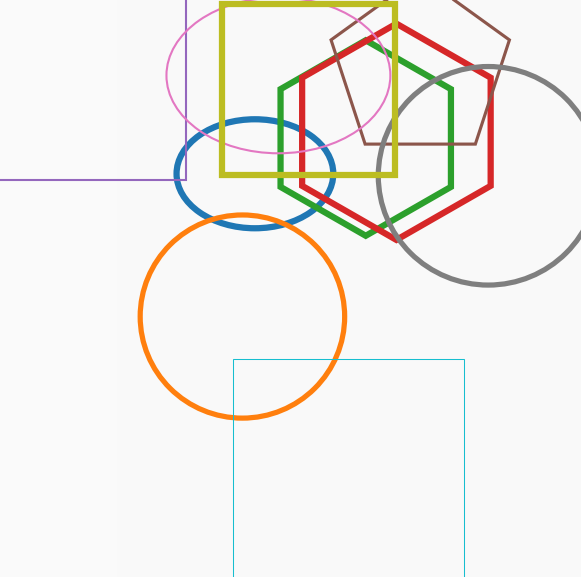[{"shape": "oval", "thickness": 3, "radius": 0.67, "center": [0.439, 0.698]}, {"shape": "circle", "thickness": 2.5, "radius": 0.88, "center": [0.417, 0.451]}, {"shape": "hexagon", "thickness": 3, "radius": 0.85, "center": [0.629, 0.76]}, {"shape": "hexagon", "thickness": 3, "radius": 0.94, "center": [0.682, 0.771]}, {"shape": "square", "thickness": 1, "radius": 0.98, "center": [0.124, 0.883]}, {"shape": "pentagon", "thickness": 1.5, "radius": 0.81, "center": [0.723, 0.88]}, {"shape": "oval", "thickness": 1, "radius": 0.96, "center": [0.479, 0.869]}, {"shape": "circle", "thickness": 2.5, "radius": 0.95, "center": [0.84, 0.695]}, {"shape": "square", "thickness": 3, "radius": 0.74, "center": [0.531, 0.844]}, {"shape": "square", "thickness": 0.5, "radius": 0.99, "center": [0.599, 0.178]}]